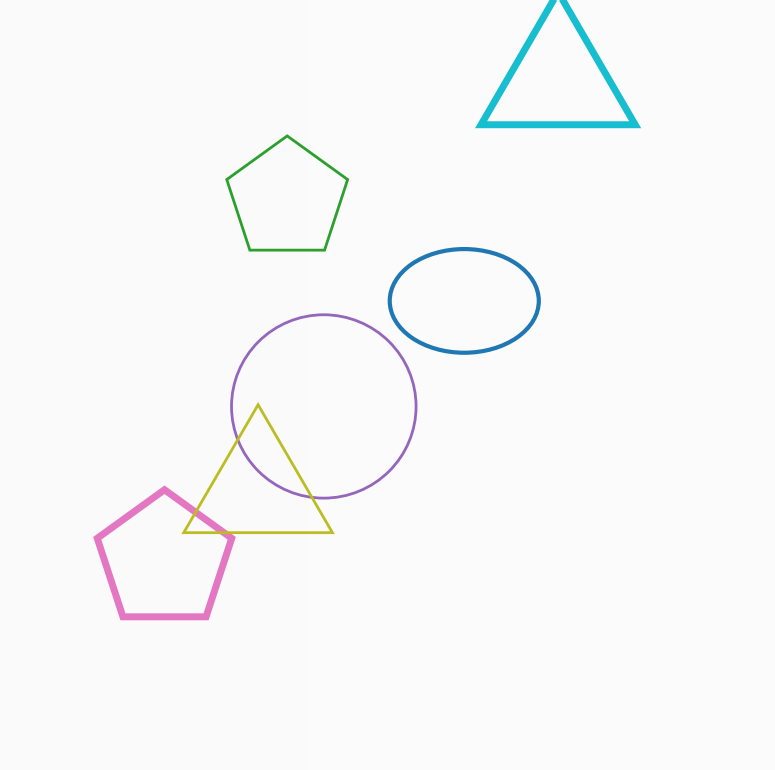[{"shape": "oval", "thickness": 1.5, "radius": 0.48, "center": [0.599, 0.609]}, {"shape": "pentagon", "thickness": 1, "radius": 0.41, "center": [0.371, 0.741]}, {"shape": "circle", "thickness": 1, "radius": 0.6, "center": [0.418, 0.472]}, {"shape": "pentagon", "thickness": 2.5, "radius": 0.46, "center": [0.212, 0.273]}, {"shape": "triangle", "thickness": 1, "radius": 0.55, "center": [0.333, 0.364]}, {"shape": "triangle", "thickness": 2.5, "radius": 0.57, "center": [0.72, 0.895]}]